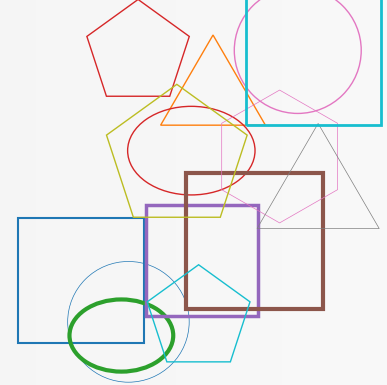[{"shape": "circle", "thickness": 0.5, "radius": 0.78, "center": [0.331, 0.164]}, {"shape": "square", "thickness": 1.5, "radius": 0.81, "center": [0.21, 0.271]}, {"shape": "triangle", "thickness": 1, "radius": 0.78, "center": [0.55, 0.753]}, {"shape": "oval", "thickness": 3, "radius": 0.67, "center": [0.313, 0.128]}, {"shape": "oval", "thickness": 1, "radius": 0.82, "center": [0.494, 0.609]}, {"shape": "pentagon", "thickness": 1, "radius": 0.69, "center": [0.356, 0.862]}, {"shape": "square", "thickness": 2.5, "radius": 0.72, "center": [0.522, 0.325]}, {"shape": "square", "thickness": 3, "radius": 0.88, "center": [0.658, 0.373]}, {"shape": "circle", "thickness": 1, "radius": 0.82, "center": [0.768, 0.869]}, {"shape": "hexagon", "thickness": 0.5, "radius": 0.86, "center": [0.722, 0.594]}, {"shape": "triangle", "thickness": 0.5, "radius": 0.91, "center": [0.821, 0.497]}, {"shape": "pentagon", "thickness": 1, "radius": 0.95, "center": [0.456, 0.59]}, {"shape": "square", "thickness": 2, "radius": 0.87, "center": [0.809, 0.851]}, {"shape": "pentagon", "thickness": 1, "radius": 0.7, "center": [0.513, 0.173]}]